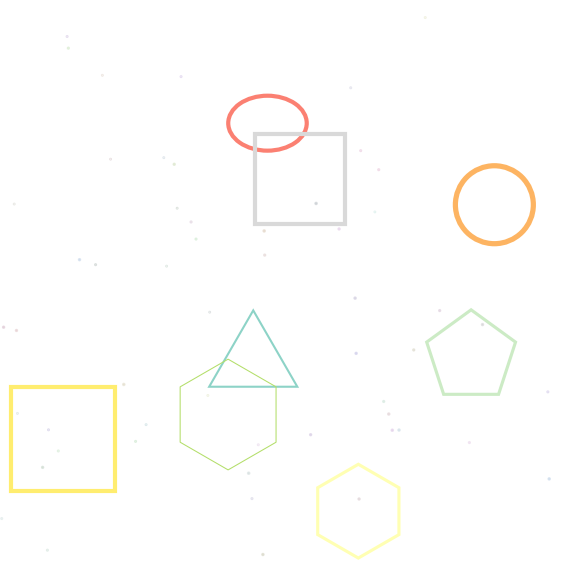[{"shape": "triangle", "thickness": 1, "radius": 0.44, "center": [0.439, 0.374]}, {"shape": "hexagon", "thickness": 1.5, "radius": 0.41, "center": [0.62, 0.114]}, {"shape": "oval", "thickness": 2, "radius": 0.34, "center": [0.463, 0.786]}, {"shape": "circle", "thickness": 2.5, "radius": 0.34, "center": [0.856, 0.645]}, {"shape": "hexagon", "thickness": 0.5, "radius": 0.48, "center": [0.395, 0.281]}, {"shape": "square", "thickness": 2, "radius": 0.39, "center": [0.519, 0.689]}, {"shape": "pentagon", "thickness": 1.5, "radius": 0.4, "center": [0.816, 0.382]}, {"shape": "square", "thickness": 2, "radius": 0.45, "center": [0.109, 0.238]}]